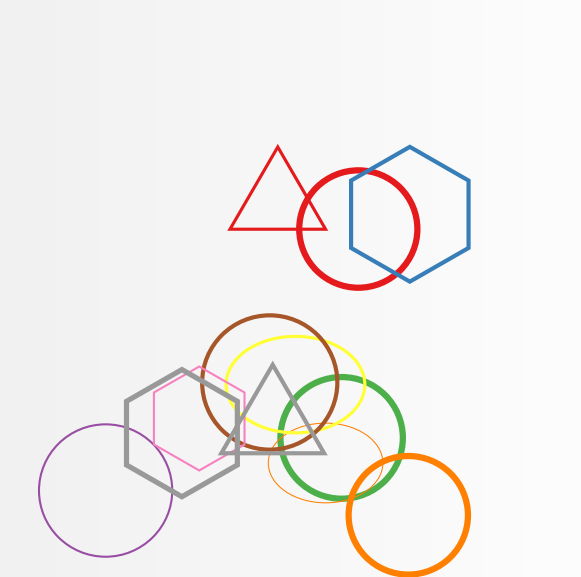[{"shape": "circle", "thickness": 3, "radius": 0.51, "center": [0.616, 0.603]}, {"shape": "triangle", "thickness": 1.5, "radius": 0.47, "center": [0.478, 0.65]}, {"shape": "hexagon", "thickness": 2, "radius": 0.58, "center": [0.705, 0.628]}, {"shape": "circle", "thickness": 3, "radius": 0.53, "center": [0.588, 0.241]}, {"shape": "circle", "thickness": 1, "radius": 0.57, "center": [0.182, 0.15]}, {"shape": "oval", "thickness": 0.5, "radius": 0.49, "center": [0.56, 0.197]}, {"shape": "circle", "thickness": 3, "radius": 0.51, "center": [0.702, 0.107]}, {"shape": "oval", "thickness": 1.5, "radius": 0.6, "center": [0.508, 0.333]}, {"shape": "circle", "thickness": 2, "radius": 0.58, "center": [0.464, 0.337]}, {"shape": "hexagon", "thickness": 1, "radius": 0.45, "center": [0.343, 0.274]}, {"shape": "triangle", "thickness": 2, "radius": 0.51, "center": [0.469, 0.265]}, {"shape": "hexagon", "thickness": 2.5, "radius": 0.55, "center": [0.313, 0.249]}]